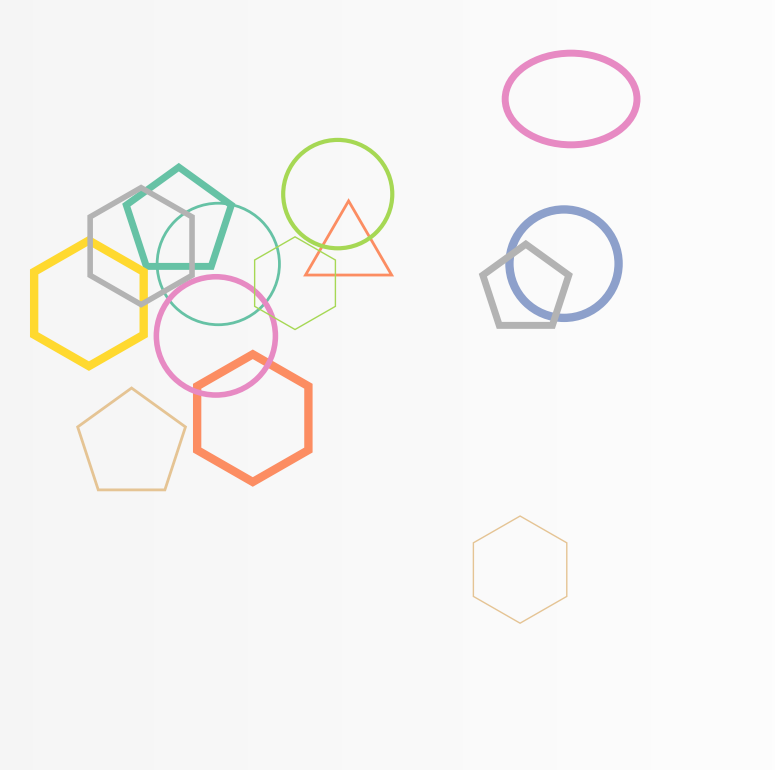[{"shape": "pentagon", "thickness": 2.5, "radius": 0.36, "center": [0.231, 0.712]}, {"shape": "circle", "thickness": 1, "radius": 0.39, "center": [0.282, 0.657]}, {"shape": "triangle", "thickness": 1, "radius": 0.32, "center": [0.45, 0.675]}, {"shape": "hexagon", "thickness": 3, "radius": 0.41, "center": [0.326, 0.457]}, {"shape": "circle", "thickness": 3, "radius": 0.35, "center": [0.728, 0.658]}, {"shape": "oval", "thickness": 2.5, "radius": 0.43, "center": [0.737, 0.871]}, {"shape": "circle", "thickness": 2, "radius": 0.38, "center": [0.279, 0.564]}, {"shape": "circle", "thickness": 1.5, "radius": 0.35, "center": [0.436, 0.748]}, {"shape": "hexagon", "thickness": 0.5, "radius": 0.3, "center": [0.381, 0.632]}, {"shape": "hexagon", "thickness": 3, "radius": 0.41, "center": [0.115, 0.606]}, {"shape": "hexagon", "thickness": 0.5, "radius": 0.35, "center": [0.671, 0.26]}, {"shape": "pentagon", "thickness": 1, "radius": 0.37, "center": [0.17, 0.423]}, {"shape": "hexagon", "thickness": 2, "radius": 0.38, "center": [0.182, 0.68]}, {"shape": "pentagon", "thickness": 2.5, "radius": 0.29, "center": [0.678, 0.625]}]